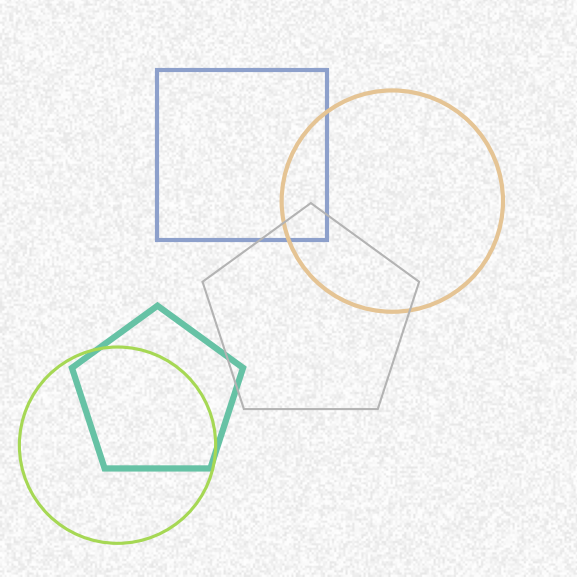[{"shape": "pentagon", "thickness": 3, "radius": 0.78, "center": [0.273, 0.314]}, {"shape": "square", "thickness": 2, "radius": 0.74, "center": [0.419, 0.73]}, {"shape": "circle", "thickness": 1.5, "radius": 0.85, "center": [0.203, 0.228]}, {"shape": "circle", "thickness": 2, "radius": 0.96, "center": [0.679, 0.651]}, {"shape": "pentagon", "thickness": 1, "radius": 0.99, "center": [0.538, 0.45]}]